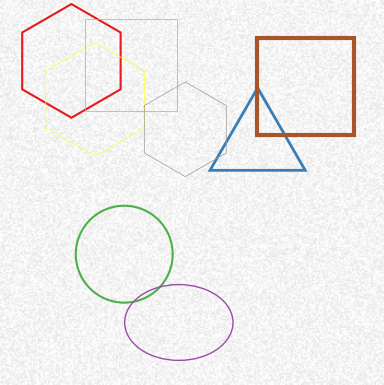[{"shape": "hexagon", "thickness": 1.5, "radius": 0.74, "center": [0.185, 0.842]}, {"shape": "triangle", "thickness": 2, "radius": 0.71, "center": [0.669, 0.629]}, {"shape": "circle", "thickness": 1.5, "radius": 0.63, "center": [0.323, 0.34]}, {"shape": "oval", "thickness": 1, "radius": 0.7, "center": [0.464, 0.162]}, {"shape": "hexagon", "thickness": 0.5, "radius": 0.74, "center": [0.247, 0.742]}, {"shape": "square", "thickness": 3, "radius": 0.63, "center": [0.794, 0.775]}, {"shape": "square", "thickness": 0.5, "radius": 0.6, "center": [0.341, 0.83]}, {"shape": "hexagon", "thickness": 0.5, "radius": 0.61, "center": [0.481, 0.664]}]